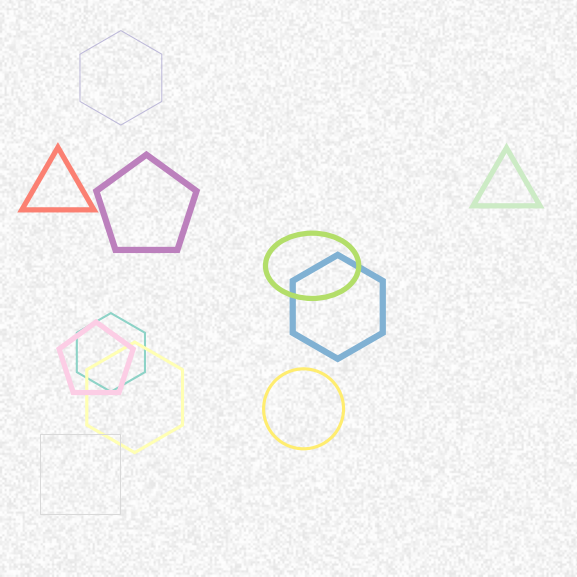[{"shape": "hexagon", "thickness": 1, "radius": 0.34, "center": [0.192, 0.389]}, {"shape": "hexagon", "thickness": 1.5, "radius": 0.48, "center": [0.233, 0.311]}, {"shape": "hexagon", "thickness": 0.5, "radius": 0.41, "center": [0.209, 0.864]}, {"shape": "triangle", "thickness": 2.5, "radius": 0.36, "center": [0.1, 0.672]}, {"shape": "hexagon", "thickness": 3, "radius": 0.45, "center": [0.585, 0.468]}, {"shape": "oval", "thickness": 2.5, "radius": 0.4, "center": [0.54, 0.539]}, {"shape": "pentagon", "thickness": 2.5, "radius": 0.34, "center": [0.166, 0.374]}, {"shape": "square", "thickness": 0.5, "radius": 0.35, "center": [0.139, 0.178]}, {"shape": "pentagon", "thickness": 3, "radius": 0.46, "center": [0.254, 0.64]}, {"shape": "triangle", "thickness": 2.5, "radius": 0.33, "center": [0.877, 0.676]}, {"shape": "circle", "thickness": 1.5, "radius": 0.35, "center": [0.526, 0.291]}]